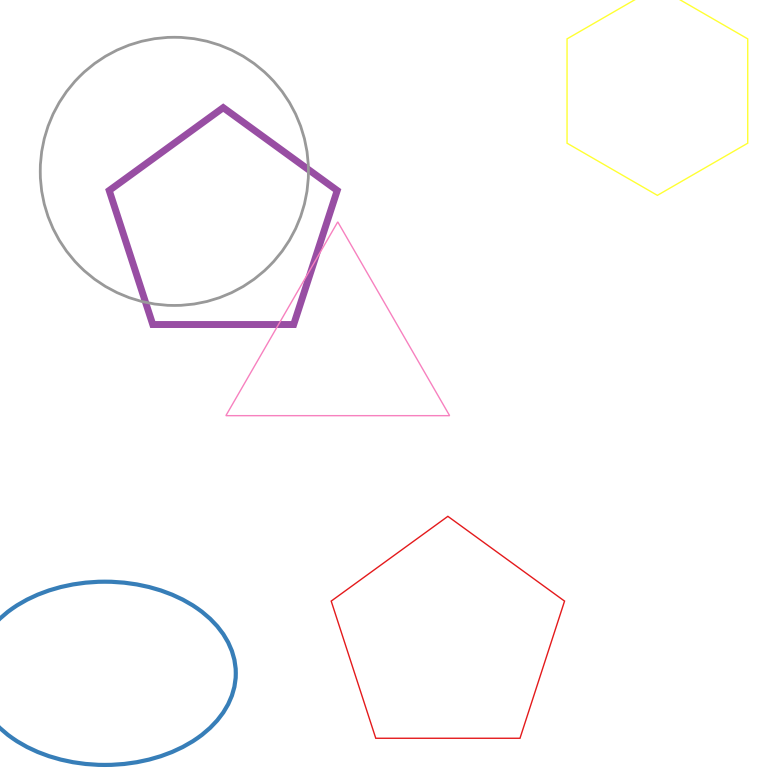[{"shape": "pentagon", "thickness": 0.5, "radius": 0.8, "center": [0.582, 0.17]}, {"shape": "oval", "thickness": 1.5, "radius": 0.85, "center": [0.136, 0.126]}, {"shape": "pentagon", "thickness": 2.5, "radius": 0.78, "center": [0.29, 0.704]}, {"shape": "hexagon", "thickness": 0.5, "radius": 0.68, "center": [0.854, 0.882]}, {"shape": "triangle", "thickness": 0.5, "radius": 0.84, "center": [0.439, 0.544]}, {"shape": "circle", "thickness": 1, "radius": 0.87, "center": [0.226, 0.777]}]